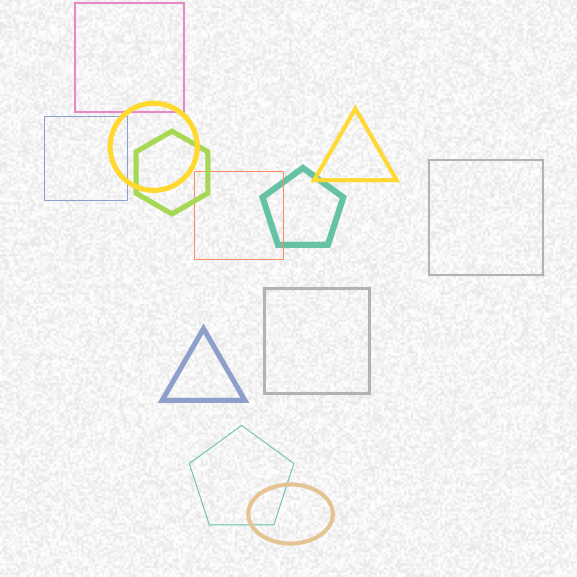[{"shape": "pentagon", "thickness": 0.5, "radius": 0.48, "center": [0.418, 0.167]}, {"shape": "pentagon", "thickness": 3, "radius": 0.37, "center": [0.525, 0.635]}, {"shape": "square", "thickness": 0.5, "radius": 0.38, "center": [0.413, 0.627]}, {"shape": "square", "thickness": 0.5, "radius": 0.36, "center": [0.148, 0.725]}, {"shape": "triangle", "thickness": 2.5, "radius": 0.41, "center": [0.352, 0.347]}, {"shape": "square", "thickness": 1, "radius": 0.47, "center": [0.223, 0.899]}, {"shape": "hexagon", "thickness": 2.5, "radius": 0.36, "center": [0.298, 0.7]}, {"shape": "triangle", "thickness": 2, "radius": 0.41, "center": [0.615, 0.728]}, {"shape": "circle", "thickness": 2.5, "radius": 0.38, "center": [0.266, 0.745]}, {"shape": "oval", "thickness": 2, "radius": 0.37, "center": [0.503, 0.109]}, {"shape": "square", "thickness": 1, "radius": 0.5, "center": [0.842, 0.623]}, {"shape": "square", "thickness": 1.5, "radius": 0.45, "center": [0.547, 0.41]}]